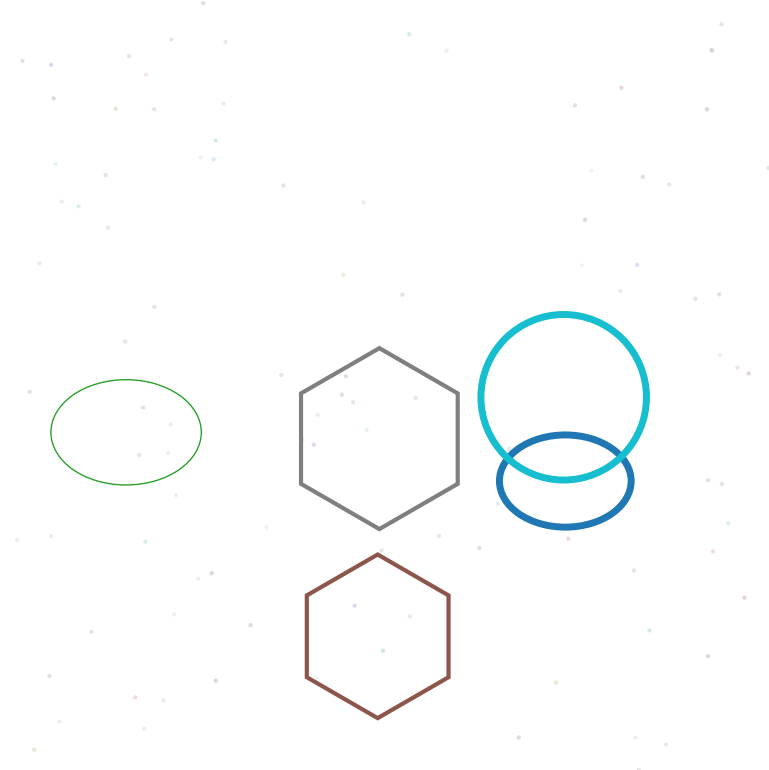[{"shape": "oval", "thickness": 2.5, "radius": 0.43, "center": [0.734, 0.375]}, {"shape": "oval", "thickness": 0.5, "radius": 0.49, "center": [0.164, 0.439]}, {"shape": "hexagon", "thickness": 1.5, "radius": 0.53, "center": [0.49, 0.174]}, {"shape": "hexagon", "thickness": 1.5, "radius": 0.59, "center": [0.493, 0.43]}, {"shape": "circle", "thickness": 2.5, "radius": 0.54, "center": [0.732, 0.484]}]